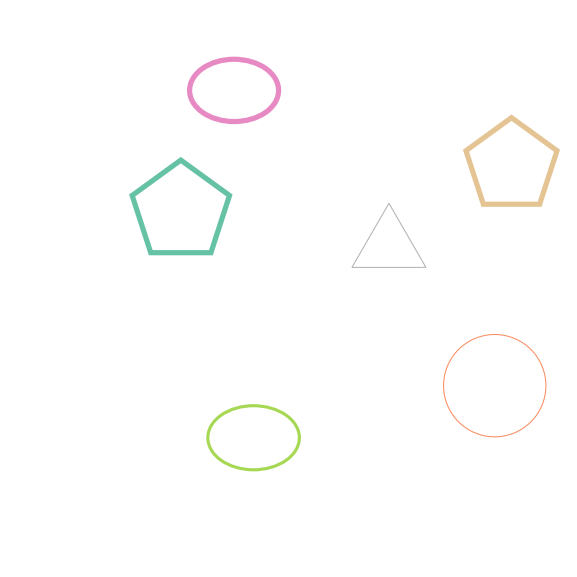[{"shape": "pentagon", "thickness": 2.5, "radius": 0.44, "center": [0.313, 0.633]}, {"shape": "circle", "thickness": 0.5, "radius": 0.44, "center": [0.857, 0.331]}, {"shape": "oval", "thickness": 2.5, "radius": 0.39, "center": [0.405, 0.843]}, {"shape": "oval", "thickness": 1.5, "radius": 0.4, "center": [0.439, 0.241]}, {"shape": "pentagon", "thickness": 2.5, "radius": 0.41, "center": [0.886, 0.713]}, {"shape": "triangle", "thickness": 0.5, "radius": 0.37, "center": [0.673, 0.573]}]